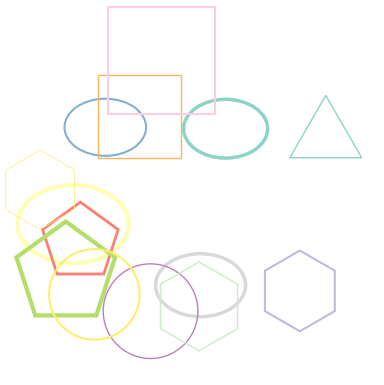[{"shape": "triangle", "thickness": 1, "radius": 0.54, "center": [0.846, 0.644]}, {"shape": "oval", "thickness": 2.5, "radius": 0.55, "center": [0.586, 0.666]}, {"shape": "oval", "thickness": 3, "radius": 0.72, "center": [0.19, 0.418]}, {"shape": "hexagon", "thickness": 1.5, "radius": 0.52, "center": [0.779, 0.244]}, {"shape": "pentagon", "thickness": 2, "radius": 0.52, "center": [0.209, 0.372]}, {"shape": "oval", "thickness": 1.5, "radius": 0.53, "center": [0.274, 0.669]}, {"shape": "square", "thickness": 1, "radius": 0.54, "center": [0.363, 0.697]}, {"shape": "pentagon", "thickness": 3, "radius": 0.67, "center": [0.171, 0.29]}, {"shape": "square", "thickness": 1.5, "radius": 0.7, "center": [0.419, 0.844]}, {"shape": "oval", "thickness": 2.5, "radius": 0.58, "center": [0.521, 0.259]}, {"shape": "circle", "thickness": 1, "radius": 0.61, "center": [0.391, 0.192]}, {"shape": "hexagon", "thickness": 1, "radius": 0.58, "center": [0.517, 0.204]}, {"shape": "circle", "thickness": 1.5, "radius": 0.59, "center": [0.245, 0.235]}, {"shape": "hexagon", "thickness": 0.5, "radius": 0.52, "center": [0.104, 0.507]}]